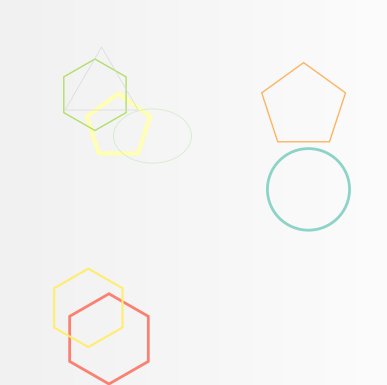[{"shape": "circle", "thickness": 2, "radius": 0.53, "center": [0.796, 0.508]}, {"shape": "pentagon", "thickness": 3, "radius": 0.43, "center": [0.306, 0.671]}, {"shape": "hexagon", "thickness": 2, "radius": 0.59, "center": [0.281, 0.12]}, {"shape": "pentagon", "thickness": 1, "radius": 0.57, "center": [0.784, 0.724]}, {"shape": "hexagon", "thickness": 1, "radius": 0.46, "center": [0.245, 0.754]}, {"shape": "triangle", "thickness": 0.5, "radius": 0.55, "center": [0.262, 0.769]}, {"shape": "oval", "thickness": 0.5, "radius": 0.5, "center": [0.394, 0.647]}, {"shape": "hexagon", "thickness": 1.5, "radius": 0.51, "center": [0.228, 0.2]}]